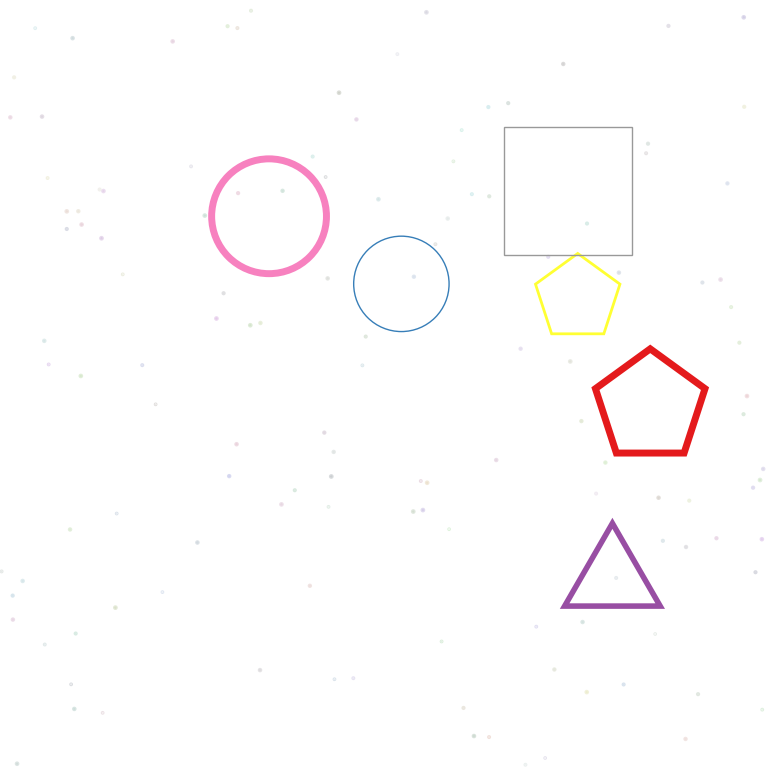[{"shape": "pentagon", "thickness": 2.5, "radius": 0.37, "center": [0.844, 0.472]}, {"shape": "circle", "thickness": 0.5, "radius": 0.31, "center": [0.521, 0.631]}, {"shape": "triangle", "thickness": 2, "radius": 0.36, "center": [0.795, 0.249]}, {"shape": "pentagon", "thickness": 1, "radius": 0.29, "center": [0.75, 0.613]}, {"shape": "circle", "thickness": 2.5, "radius": 0.37, "center": [0.349, 0.719]}, {"shape": "square", "thickness": 0.5, "radius": 0.42, "center": [0.738, 0.752]}]